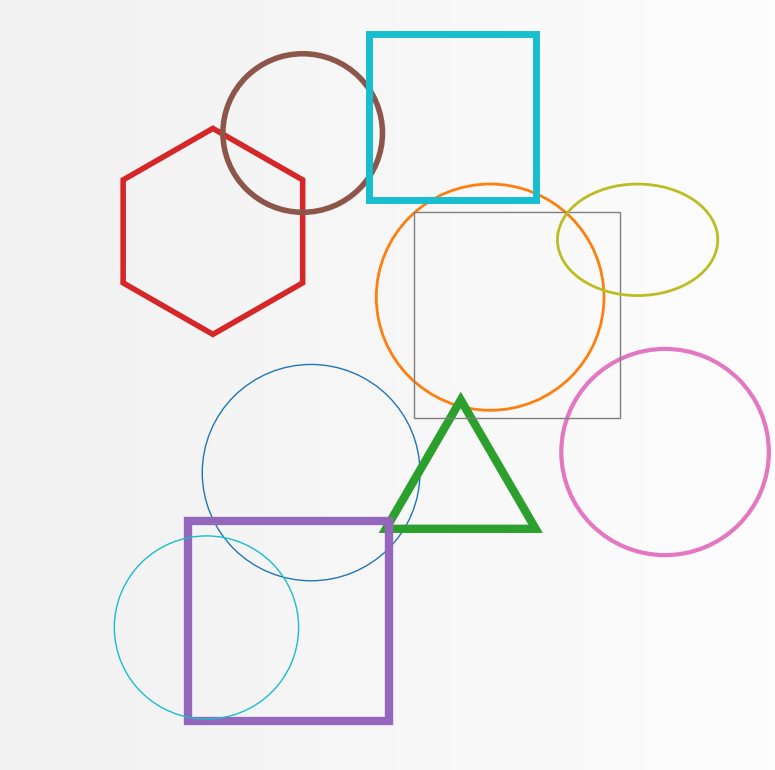[{"shape": "circle", "thickness": 0.5, "radius": 0.7, "center": [0.401, 0.386]}, {"shape": "circle", "thickness": 1, "radius": 0.73, "center": [0.632, 0.614]}, {"shape": "triangle", "thickness": 3, "radius": 0.56, "center": [0.595, 0.369]}, {"shape": "hexagon", "thickness": 2, "radius": 0.67, "center": [0.275, 0.699]}, {"shape": "square", "thickness": 3, "radius": 0.65, "center": [0.372, 0.193]}, {"shape": "circle", "thickness": 2, "radius": 0.51, "center": [0.391, 0.827]}, {"shape": "circle", "thickness": 1.5, "radius": 0.67, "center": [0.858, 0.413]}, {"shape": "square", "thickness": 0.5, "radius": 0.67, "center": [0.667, 0.591]}, {"shape": "oval", "thickness": 1, "radius": 0.52, "center": [0.823, 0.689]}, {"shape": "circle", "thickness": 0.5, "radius": 0.59, "center": [0.266, 0.185]}, {"shape": "square", "thickness": 2.5, "radius": 0.54, "center": [0.584, 0.848]}]